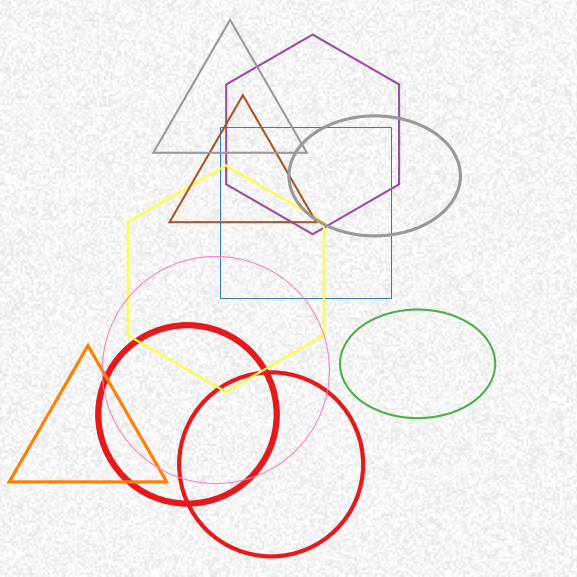[{"shape": "circle", "thickness": 3, "radius": 0.77, "center": [0.325, 0.282]}, {"shape": "circle", "thickness": 2, "radius": 0.8, "center": [0.47, 0.195]}, {"shape": "square", "thickness": 0.5, "radius": 0.74, "center": [0.53, 0.631]}, {"shape": "oval", "thickness": 1, "radius": 0.67, "center": [0.723, 0.369]}, {"shape": "hexagon", "thickness": 1, "radius": 0.86, "center": [0.541, 0.766]}, {"shape": "triangle", "thickness": 1.5, "radius": 0.79, "center": [0.152, 0.243]}, {"shape": "hexagon", "thickness": 1, "radius": 0.98, "center": [0.391, 0.517]}, {"shape": "triangle", "thickness": 1, "radius": 0.73, "center": [0.421, 0.688]}, {"shape": "circle", "thickness": 0.5, "radius": 0.98, "center": [0.374, 0.358]}, {"shape": "triangle", "thickness": 1, "radius": 0.77, "center": [0.398, 0.811]}, {"shape": "oval", "thickness": 1.5, "radius": 0.74, "center": [0.649, 0.695]}]